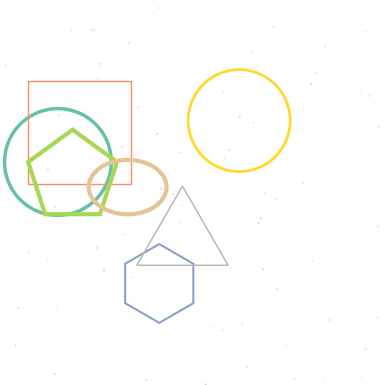[{"shape": "circle", "thickness": 2.5, "radius": 0.69, "center": [0.15, 0.579]}, {"shape": "square", "thickness": 1, "radius": 0.67, "center": [0.206, 0.656]}, {"shape": "hexagon", "thickness": 1.5, "radius": 0.51, "center": [0.414, 0.264]}, {"shape": "pentagon", "thickness": 3, "radius": 0.61, "center": [0.188, 0.542]}, {"shape": "circle", "thickness": 2, "radius": 0.66, "center": [0.621, 0.687]}, {"shape": "oval", "thickness": 3, "radius": 0.51, "center": [0.331, 0.514]}, {"shape": "triangle", "thickness": 1, "radius": 0.68, "center": [0.474, 0.38]}]